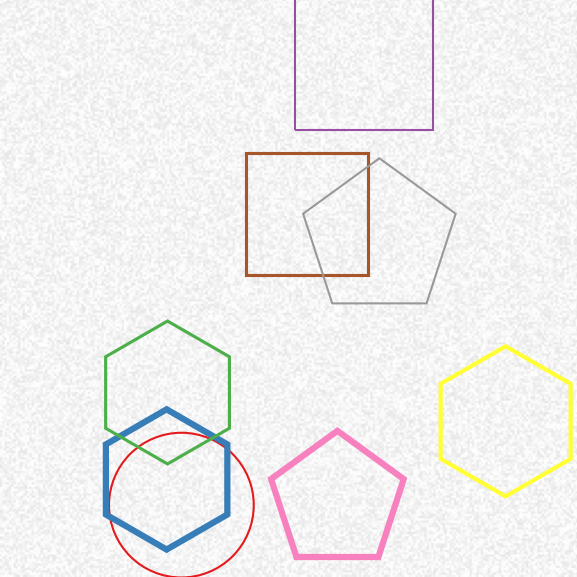[{"shape": "circle", "thickness": 1, "radius": 0.63, "center": [0.314, 0.124]}, {"shape": "hexagon", "thickness": 3, "radius": 0.61, "center": [0.289, 0.169]}, {"shape": "hexagon", "thickness": 1.5, "radius": 0.62, "center": [0.29, 0.319]}, {"shape": "square", "thickness": 1, "radius": 0.6, "center": [0.63, 0.893]}, {"shape": "hexagon", "thickness": 2, "radius": 0.65, "center": [0.876, 0.27]}, {"shape": "square", "thickness": 1.5, "radius": 0.53, "center": [0.532, 0.629]}, {"shape": "pentagon", "thickness": 3, "radius": 0.6, "center": [0.584, 0.132]}, {"shape": "pentagon", "thickness": 1, "radius": 0.69, "center": [0.657, 0.586]}]